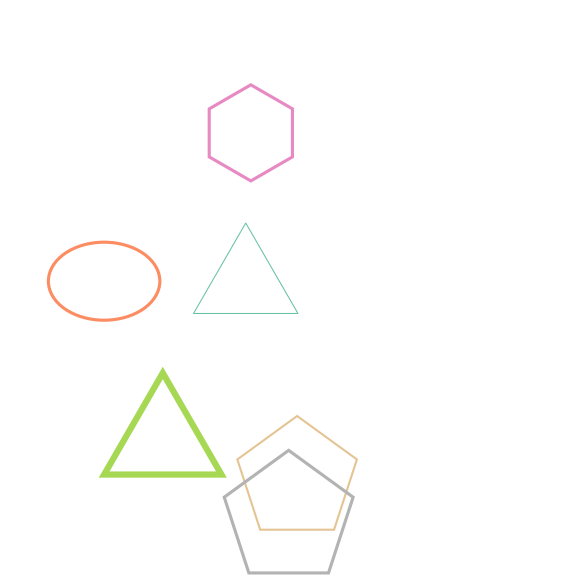[{"shape": "triangle", "thickness": 0.5, "radius": 0.52, "center": [0.426, 0.509]}, {"shape": "oval", "thickness": 1.5, "radius": 0.48, "center": [0.18, 0.512]}, {"shape": "hexagon", "thickness": 1.5, "radius": 0.42, "center": [0.434, 0.769]}, {"shape": "triangle", "thickness": 3, "radius": 0.59, "center": [0.282, 0.236]}, {"shape": "pentagon", "thickness": 1, "radius": 0.54, "center": [0.514, 0.17]}, {"shape": "pentagon", "thickness": 1.5, "radius": 0.59, "center": [0.5, 0.102]}]